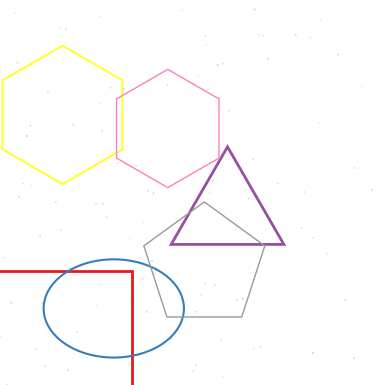[{"shape": "square", "thickness": 2, "radius": 0.89, "center": [0.166, 0.118]}, {"shape": "oval", "thickness": 1.5, "radius": 0.91, "center": [0.296, 0.199]}, {"shape": "triangle", "thickness": 2, "radius": 0.84, "center": [0.591, 0.45]}, {"shape": "hexagon", "thickness": 1.5, "radius": 0.9, "center": [0.162, 0.702]}, {"shape": "hexagon", "thickness": 1, "radius": 0.77, "center": [0.436, 0.666]}, {"shape": "pentagon", "thickness": 1, "radius": 0.83, "center": [0.531, 0.31]}]